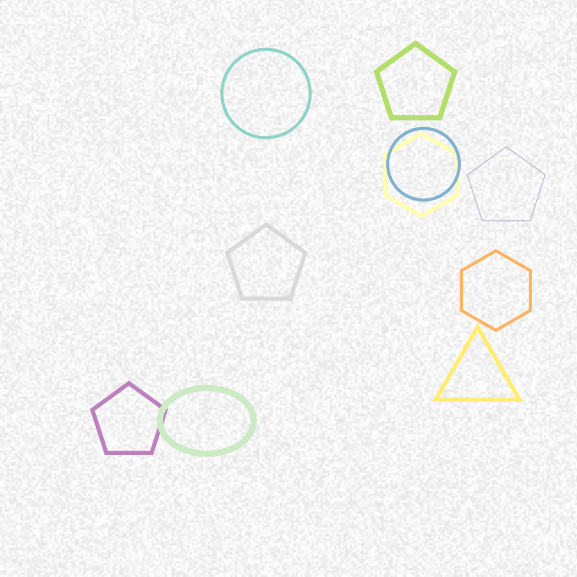[{"shape": "circle", "thickness": 1.5, "radius": 0.38, "center": [0.461, 0.837]}, {"shape": "hexagon", "thickness": 2, "radius": 0.36, "center": [0.73, 0.696]}, {"shape": "pentagon", "thickness": 0.5, "radius": 0.35, "center": [0.877, 0.674]}, {"shape": "circle", "thickness": 1.5, "radius": 0.31, "center": [0.733, 0.715]}, {"shape": "hexagon", "thickness": 1.5, "radius": 0.34, "center": [0.859, 0.496]}, {"shape": "pentagon", "thickness": 2.5, "radius": 0.36, "center": [0.72, 0.853]}, {"shape": "pentagon", "thickness": 2, "radius": 0.35, "center": [0.461, 0.539]}, {"shape": "pentagon", "thickness": 2, "radius": 0.33, "center": [0.223, 0.269]}, {"shape": "oval", "thickness": 3, "radius": 0.41, "center": [0.358, 0.27]}, {"shape": "triangle", "thickness": 2, "radius": 0.42, "center": [0.827, 0.349]}]